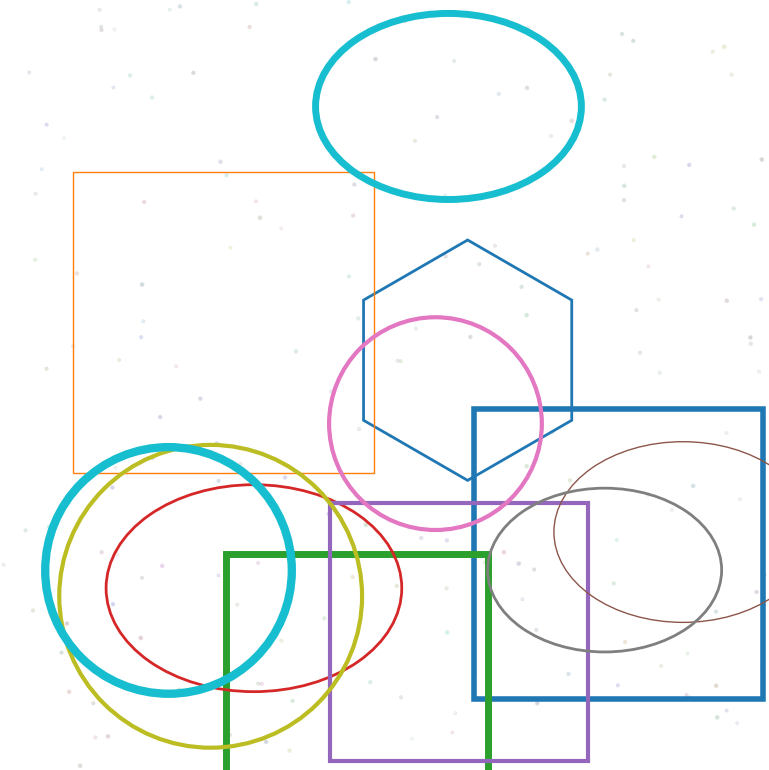[{"shape": "hexagon", "thickness": 1, "radius": 0.78, "center": [0.607, 0.532]}, {"shape": "square", "thickness": 2, "radius": 0.94, "center": [0.803, 0.28]}, {"shape": "square", "thickness": 0.5, "radius": 0.98, "center": [0.29, 0.581]}, {"shape": "square", "thickness": 2.5, "radius": 0.85, "center": [0.463, 0.111]}, {"shape": "oval", "thickness": 1, "radius": 0.96, "center": [0.33, 0.236]}, {"shape": "square", "thickness": 1.5, "radius": 0.84, "center": [0.596, 0.179]}, {"shape": "oval", "thickness": 0.5, "radius": 0.84, "center": [0.887, 0.309]}, {"shape": "circle", "thickness": 1.5, "radius": 0.69, "center": [0.566, 0.45]}, {"shape": "oval", "thickness": 1, "radius": 0.76, "center": [0.785, 0.26]}, {"shape": "circle", "thickness": 1.5, "radius": 0.98, "center": [0.274, 0.226]}, {"shape": "circle", "thickness": 3, "radius": 0.8, "center": [0.219, 0.259]}, {"shape": "oval", "thickness": 2.5, "radius": 0.86, "center": [0.582, 0.862]}]